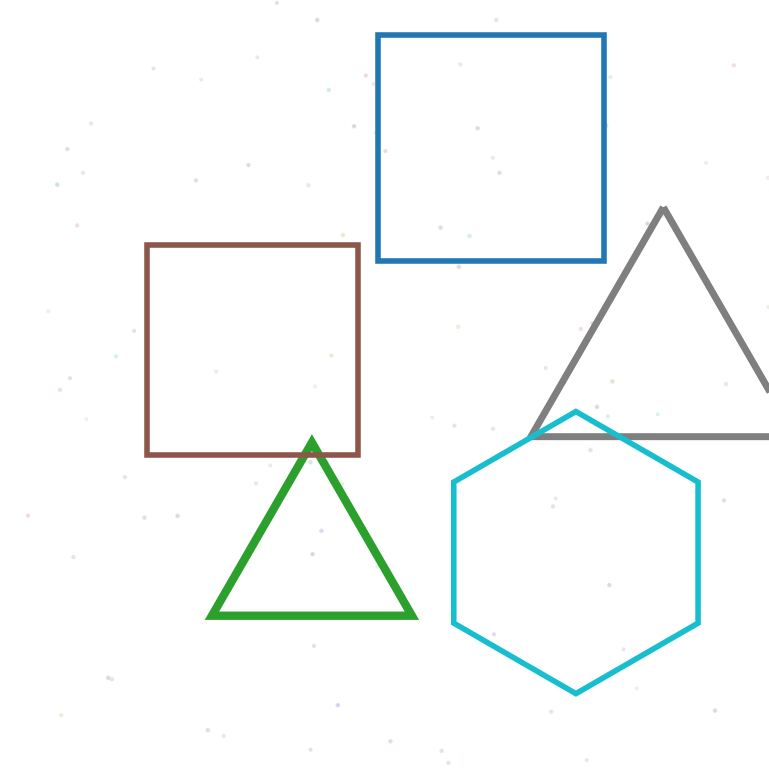[{"shape": "square", "thickness": 2, "radius": 0.73, "center": [0.637, 0.807]}, {"shape": "triangle", "thickness": 3, "radius": 0.75, "center": [0.405, 0.275]}, {"shape": "square", "thickness": 2, "radius": 0.68, "center": [0.328, 0.545]}, {"shape": "triangle", "thickness": 2.5, "radius": 0.99, "center": [0.862, 0.532]}, {"shape": "hexagon", "thickness": 2, "radius": 0.92, "center": [0.748, 0.282]}]